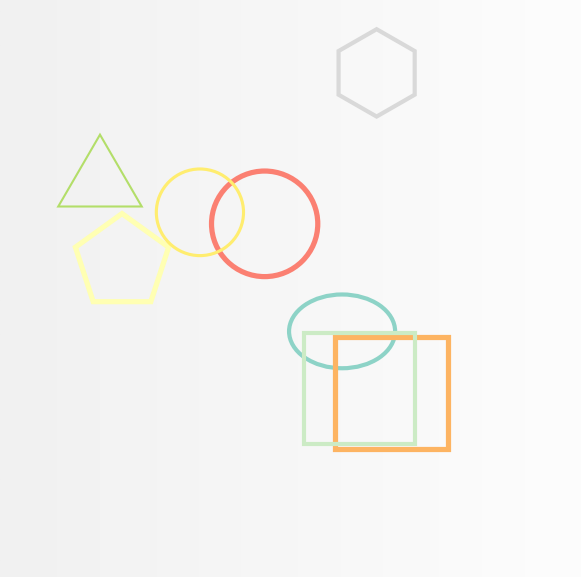[{"shape": "oval", "thickness": 2, "radius": 0.46, "center": [0.589, 0.425]}, {"shape": "pentagon", "thickness": 2.5, "radius": 0.42, "center": [0.21, 0.545]}, {"shape": "circle", "thickness": 2.5, "radius": 0.46, "center": [0.455, 0.612]}, {"shape": "square", "thickness": 2.5, "radius": 0.48, "center": [0.674, 0.319]}, {"shape": "triangle", "thickness": 1, "radius": 0.41, "center": [0.172, 0.683]}, {"shape": "hexagon", "thickness": 2, "radius": 0.38, "center": [0.648, 0.873]}, {"shape": "square", "thickness": 2, "radius": 0.48, "center": [0.619, 0.326]}, {"shape": "circle", "thickness": 1.5, "radius": 0.38, "center": [0.344, 0.632]}]